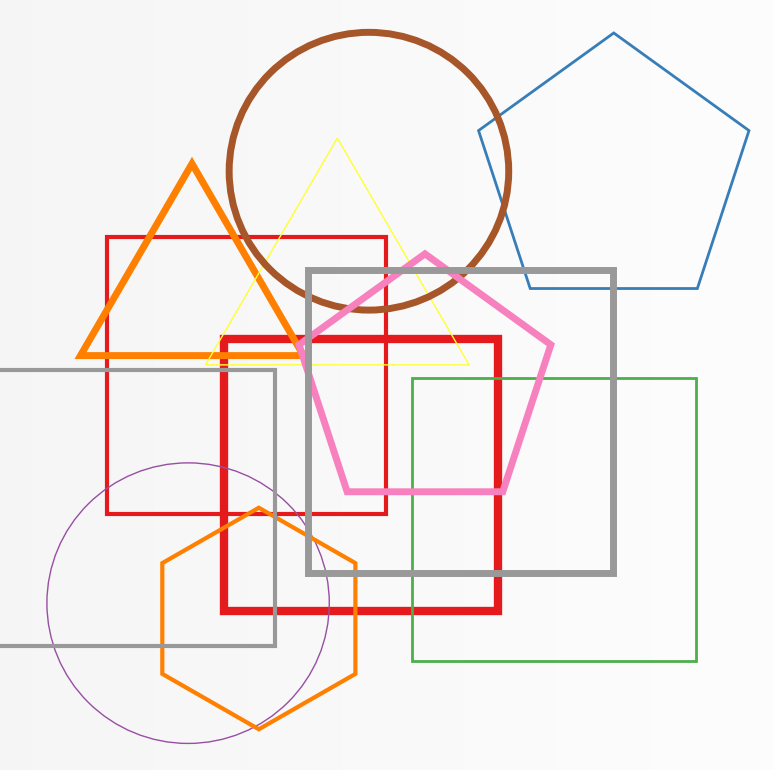[{"shape": "square", "thickness": 3, "radius": 0.88, "center": [0.465, 0.383]}, {"shape": "square", "thickness": 1.5, "radius": 0.9, "center": [0.318, 0.513]}, {"shape": "pentagon", "thickness": 1, "radius": 0.92, "center": [0.792, 0.774]}, {"shape": "square", "thickness": 1, "radius": 0.92, "center": [0.715, 0.325]}, {"shape": "circle", "thickness": 0.5, "radius": 0.91, "center": [0.243, 0.217]}, {"shape": "triangle", "thickness": 2.5, "radius": 0.83, "center": [0.248, 0.621]}, {"shape": "hexagon", "thickness": 1.5, "radius": 0.72, "center": [0.334, 0.197]}, {"shape": "triangle", "thickness": 0.5, "radius": 0.98, "center": [0.435, 0.624]}, {"shape": "circle", "thickness": 2.5, "radius": 0.9, "center": [0.476, 0.778]}, {"shape": "pentagon", "thickness": 2.5, "radius": 0.85, "center": [0.548, 0.5]}, {"shape": "square", "thickness": 2.5, "radius": 0.98, "center": [0.594, 0.453]}, {"shape": "square", "thickness": 1.5, "radius": 0.89, "center": [0.176, 0.34]}]